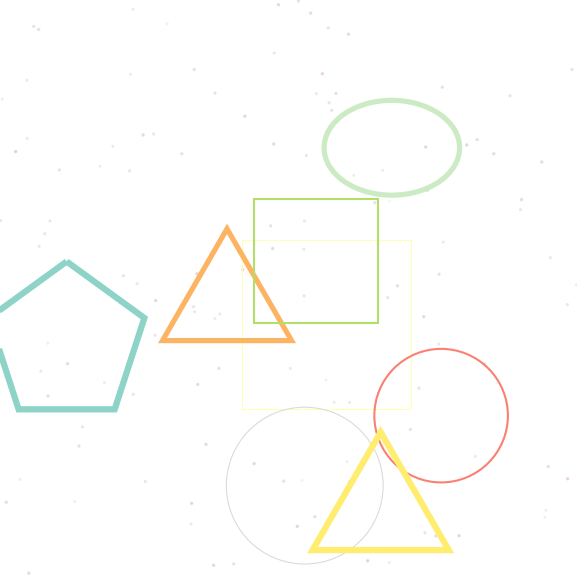[{"shape": "pentagon", "thickness": 3, "radius": 0.71, "center": [0.115, 0.405]}, {"shape": "square", "thickness": 0.5, "radius": 0.73, "center": [0.566, 0.437]}, {"shape": "circle", "thickness": 1, "radius": 0.58, "center": [0.764, 0.279]}, {"shape": "triangle", "thickness": 2.5, "radius": 0.65, "center": [0.393, 0.474]}, {"shape": "square", "thickness": 1, "radius": 0.54, "center": [0.547, 0.547]}, {"shape": "circle", "thickness": 0.5, "radius": 0.68, "center": [0.528, 0.158]}, {"shape": "oval", "thickness": 2.5, "radius": 0.59, "center": [0.679, 0.743]}, {"shape": "triangle", "thickness": 3, "radius": 0.68, "center": [0.659, 0.115]}]